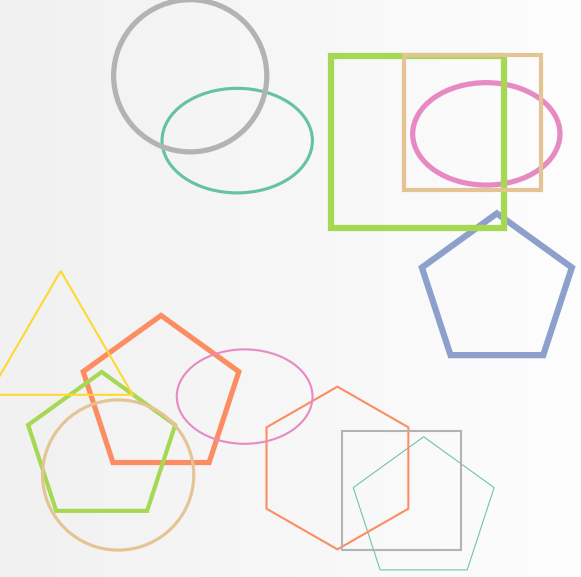[{"shape": "oval", "thickness": 1.5, "radius": 0.65, "center": [0.408, 0.756]}, {"shape": "pentagon", "thickness": 0.5, "radius": 0.64, "center": [0.729, 0.115]}, {"shape": "pentagon", "thickness": 2.5, "radius": 0.7, "center": [0.277, 0.312]}, {"shape": "hexagon", "thickness": 1, "radius": 0.7, "center": [0.581, 0.189]}, {"shape": "pentagon", "thickness": 3, "radius": 0.68, "center": [0.855, 0.494]}, {"shape": "oval", "thickness": 1, "radius": 0.58, "center": [0.421, 0.312]}, {"shape": "oval", "thickness": 2.5, "radius": 0.63, "center": [0.837, 0.767]}, {"shape": "square", "thickness": 3, "radius": 0.75, "center": [0.718, 0.753]}, {"shape": "pentagon", "thickness": 2, "radius": 0.66, "center": [0.175, 0.222]}, {"shape": "triangle", "thickness": 1, "radius": 0.72, "center": [0.104, 0.387]}, {"shape": "circle", "thickness": 1.5, "radius": 0.65, "center": [0.203, 0.177]}, {"shape": "square", "thickness": 2, "radius": 0.59, "center": [0.813, 0.787]}, {"shape": "square", "thickness": 1, "radius": 0.51, "center": [0.691, 0.15]}, {"shape": "circle", "thickness": 2.5, "radius": 0.66, "center": [0.327, 0.868]}]